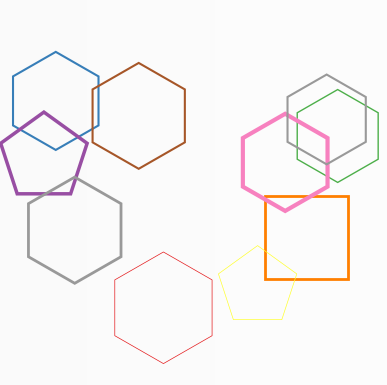[{"shape": "hexagon", "thickness": 0.5, "radius": 0.72, "center": [0.422, 0.201]}, {"shape": "hexagon", "thickness": 1.5, "radius": 0.64, "center": [0.144, 0.738]}, {"shape": "hexagon", "thickness": 1, "radius": 0.6, "center": [0.871, 0.647]}, {"shape": "pentagon", "thickness": 2.5, "radius": 0.59, "center": [0.113, 0.592]}, {"shape": "square", "thickness": 2, "radius": 0.54, "center": [0.792, 0.383]}, {"shape": "pentagon", "thickness": 0.5, "radius": 0.53, "center": [0.665, 0.256]}, {"shape": "hexagon", "thickness": 1.5, "radius": 0.69, "center": [0.358, 0.699]}, {"shape": "hexagon", "thickness": 3, "radius": 0.63, "center": [0.736, 0.578]}, {"shape": "hexagon", "thickness": 1.5, "radius": 0.58, "center": [0.843, 0.69]}, {"shape": "hexagon", "thickness": 2, "radius": 0.69, "center": [0.193, 0.402]}]